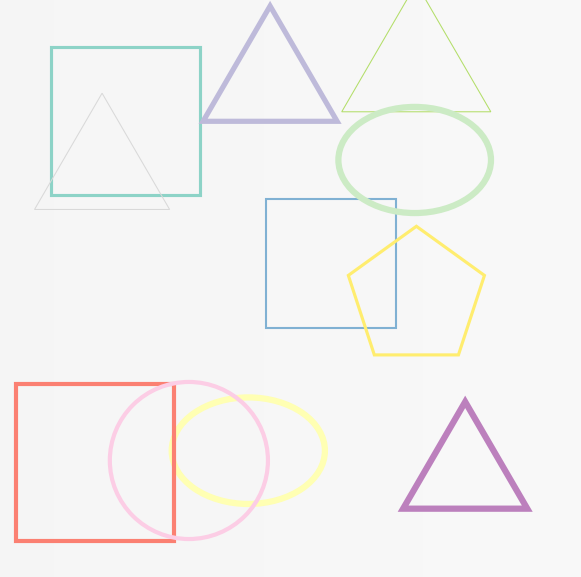[{"shape": "square", "thickness": 1.5, "radius": 0.64, "center": [0.216, 0.79]}, {"shape": "oval", "thickness": 3, "radius": 0.66, "center": [0.427, 0.219]}, {"shape": "triangle", "thickness": 2.5, "radius": 0.67, "center": [0.465, 0.856]}, {"shape": "square", "thickness": 2, "radius": 0.68, "center": [0.163, 0.198]}, {"shape": "square", "thickness": 1, "radius": 0.56, "center": [0.569, 0.543]}, {"shape": "triangle", "thickness": 0.5, "radius": 0.74, "center": [0.716, 0.88]}, {"shape": "circle", "thickness": 2, "radius": 0.68, "center": [0.325, 0.202]}, {"shape": "triangle", "thickness": 0.5, "radius": 0.67, "center": [0.176, 0.704]}, {"shape": "triangle", "thickness": 3, "radius": 0.62, "center": [0.8, 0.18]}, {"shape": "oval", "thickness": 3, "radius": 0.66, "center": [0.713, 0.722]}, {"shape": "pentagon", "thickness": 1.5, "radius": 0.62, "center": [0.716, 0.484]}]